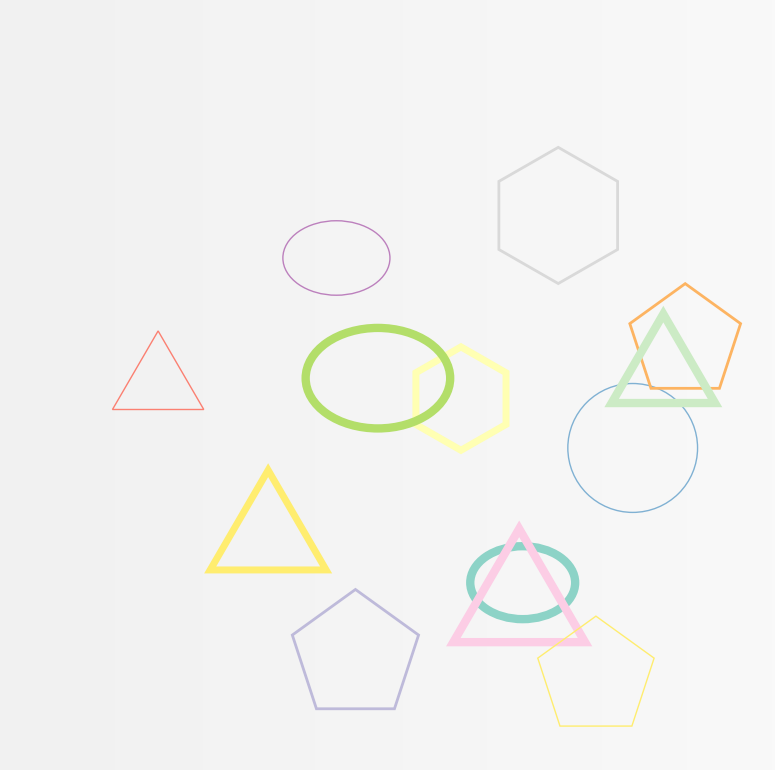[{"shape": "oval", "thickness": 3, "radius": 0.34, "center": [0.674, 0.243]}, {"shape": "hexagon", "thickness": 2.5, "radius": 0.34, "center": [0.595, 0.482]}, {"shape": "pentagon", "thickness": 1, "radius": 0.43, "center": [0.459, 0.149]}, {"shape": "triangle", "thickness": 0.5, "radius": 0.34, "center": [0.204, 0.502]}, {"shape": "circle", "thickness": 0.5, "radius": 0.42, "center": [0.816, 0.418]}, {"shape": "pentagon", "thickness": 1, "radius": 0.38, "center": [0.884, 0.556]}, {"shape": "oval", "thickness": 3, "radius": 0.47, "center": [0.488, 0.509]}, {"shape": "triangle", "thickness": 3, "radius": 0.49, "center": [0.67, 0.215]}, {"shape": "hexagon", "thickness": 1, "radius": 0.44, "center": [0.72, 0.72]}, {"shape": "oval", "thickness": 0.5, "radius": 0.35, "center": [0.434, 0.665]}, {"shape": "triangle", "thickness": 3, "radius": 0.39, "center": [0.856, 0.515]}, {"shape": "pentagon", "thickness": 0.5, "radius": 0.39, "center": [0.769, 0.121]}, {"shape": "triangle", "thickness": 2.5, "radius": 0.43, "center": [0.346, 0.303]}]